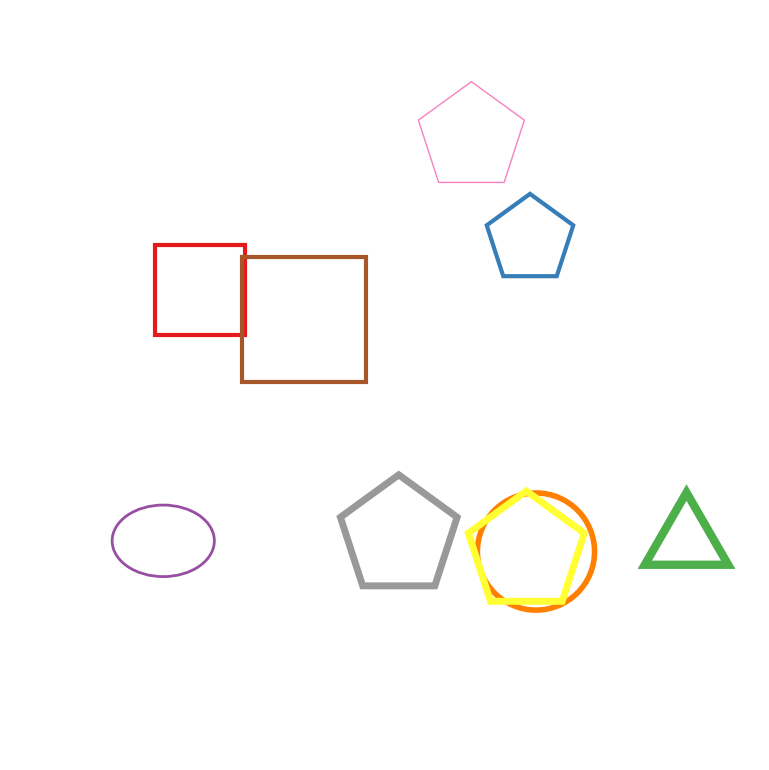[{"shape": "square", "thickness": 1.5, "radius": 0.29, "center": [0.26, 0.623]}, {"shape": "pentagon", "thickness": 1.5, "radius": 0.3, "center": [0.688, 0.689]}, {"shape": "triangle", "thickness": 3, "radius": 0.31, "center": [0.892, 0.298]}, {"shape": "oval", "thickness": 1, "radius": 0.33, "center": [0.212, 0.298]}, {"shape": "circle", "thickness": 2, "radius": 0.38, "center": [0.696, 0.284]}, {"shape": "pentagon", "thickness": 2.5, "radius": 0.4, "center": [0.684, 0.283]}, {"shape": "square", "thickness": 1.5, "radius": 0.41, "center": [0.395, 0.585]}, {"shape": "pentagon", "thickness": 0.5, "radius": 0.36, "center": [0.612, 0.822]}, {"shape": "pentagon", "thickness": 2.5, "radius": 0.4, "center": [0.518, 0.304]}]